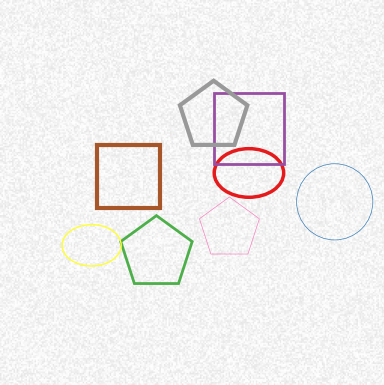[{"shape": "oval", "thickness": 2.5, "radius": 0.45, "center": [0.647, 0.551]}, {"shape": "circle", "thickness": 0.5, "radius": 0.49, "center": [0.869, 0.476]}, {"shape": "pentagon", "thickness": 2, "radius": 0.49, "center": [0.406, 0.342]}, {"shape": "square", "thickness": 2, "radius": 0.46, "center": [0.647, 0.666]}, {"shape": "oval", "thickness": 1, "radius": 0.38, "center": [0.238, 0.363]}, {"shape": "square", "thickness": 3, "radius": 0.41, "center": [0.334, 0.542]}, {"shape": "pentagon", "thickness": 0.5, "radius": 0.41, "center": [0.596, 0.406]}, {"shape": "pentagon", "thickness": 3, "radius": 0.46, "center": [0.555, 0.698]}]